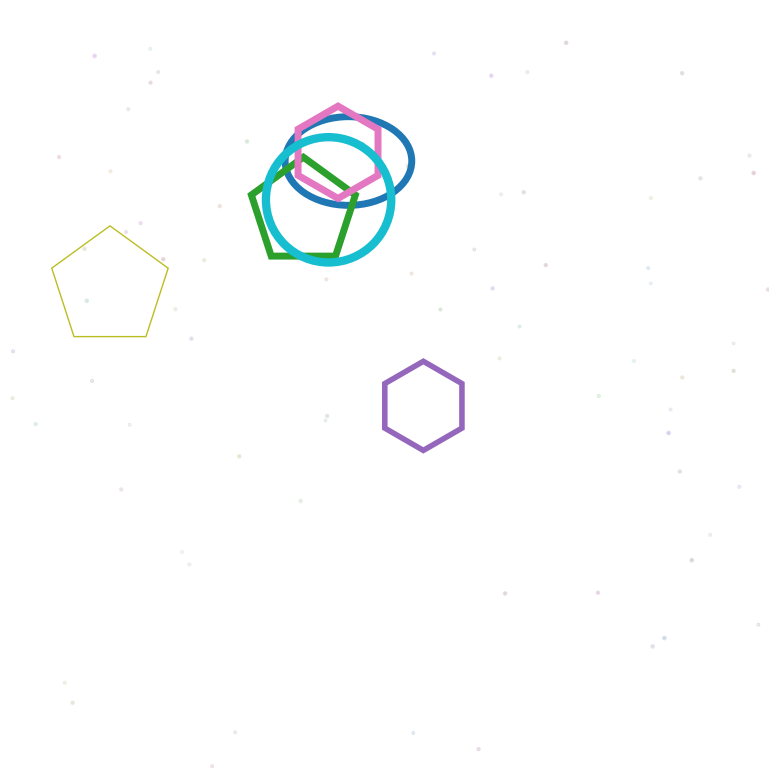[{"shape": "oval", "thickness": 2.5, "radius": 0.41, "center": [0.453, 0.791]}, {"shape": "pentagon", "thickness": 2.5, "radius": 0.36, "center": [0.394, 0.725]}, {"shape": "hexagon", "thickness": 2, "radius": 0.29, "center": [0.55, 0.473]}, {"shape": "hexagon", "thickness": 2.5, "radius": 0.3, "center": [0.439, 0.802]}, {"shape": "pentagon", "thickness": 0.5, "radius": 0.4, "center": [0.143, 0.627]}, {"shape": "circle", "thickness": 3, "radius": 0.41, "center": [0.427, 0.74]}]